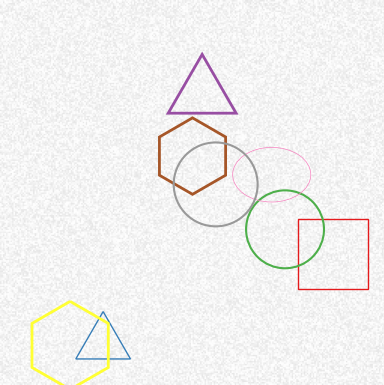[{"shape": "square", "thickness": 1, "radius": 0.45, "center": [0.866, 0.34]}, {"shape": "triangle", "thickness": 1, "radius": 0.41, "center": [0.268, 0.109]}, {"shape": "circle", "thickness": 1.5, "radius": 0.51, "center": [0.74, 0.404]}, {"shape": "triangle", "thickness": 2, "radius": 0.51, "center": [0.525, 0.757]}, {"shape": "hexagon", "thickness": 2, "radius": 0.57, "center": [0.182, 0.103]}, {"shape": "hexagon", "thickness": 2, "radius": 0.5, "center": [0.5, 0.595]}, {"shape": "oval", "thickness": 0.5, "radius": 0.51, "center": [0.706, 0.546]}, {"shape": "circle", "thickness": 1.5, "radius": 0.54, "center": [0.56, 0.521]}]